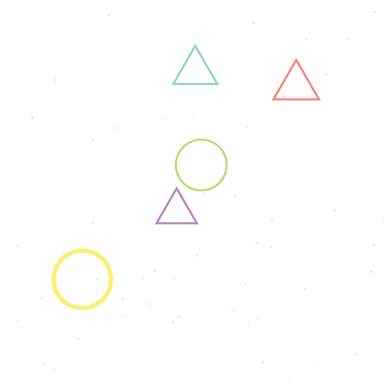[{"shape": "triangle", "thickness": 1.5, "radius": 0.33, "center": [0.507, 0.815]}, {"shape": "triangle", "thickness": 1.5, "radius": 0.34, "center": [0.769, 0.776]}, {"shape": "circle", "thickness": 1.5, "radius": 0.33, "center": [0.523, 0.571]}, {"shape": "triangle", "thickness": 1.5, "radius": 0.3, "center": [0.459, 0.45]}, {"shape": "circle", "thickness": 3, "radius": 0.37, "center": [0.214, 0.274]}]